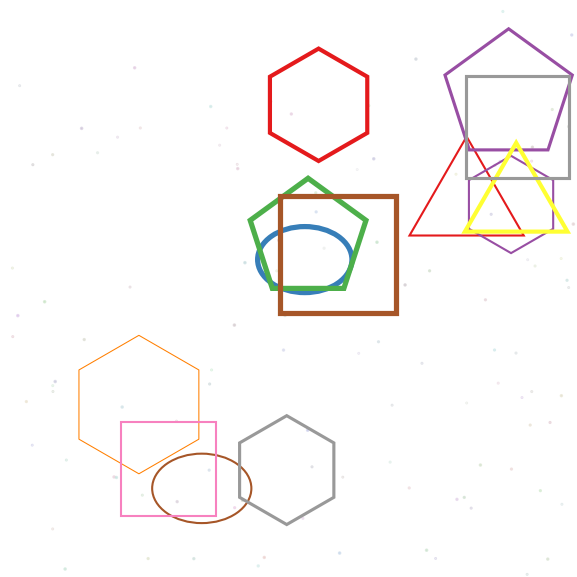[{"shape": "triangle", "thickness": 1, "radius": 0.57, "center": [0.808, 0.648]}, {"shape": "hexagon", "thickness": 2, "radius": 0.49, "center": [0.552, 0.818]}, {"shape": "oval", "thickness": 2.5, "radius": 0.41, "center": [0.528, 0.55]}, {"shape": "pentagon", "thickness": 2.5, "radius": 0.53, "center": [0.533, 0.585]}, {"shape": "hexagon", "thickness": 1, "radius": 0.42, "center": [0.885, 0.645]}, {"shape": "pentagon", "thickness": 1.5, "radius": 0.58, "center": [0.881, 0.833]}, {"shape": "hexagon", "thickness": 0.5, "radius": 0.6, "center": [0.241, 0.299]}, {"shape": "triangle", "thickness": 2, "radius": 0.51, "center": [0.894, 0.649]}, {"shape": "oval", "thickness": 1, "radius": 0.43, "center": [0.349, 0.153]}, {"shape": "square", "thickness": 2.5, "radius": 0.51, "center": [0.585, 0.559]}, {"shape": "square", "thickness": 1, "radius": 0.41, "center": [0.292, 0.187]}, {"shape": "square", "thickness": 1.5, "radius": 0.44, "center": [0.896, 0.779]}, {"shape": "hexagon", "thickness": 1.5, "radius": 0.47, "center": [0.496, 0.185]}]